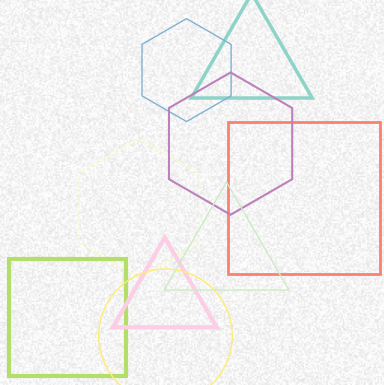[{"shape": "triangle", "thickness": 2.5, "radius": 0.91, "center": [0.654, 0.836]}, {"shape": "hexagon", "thickness": 0.5, "radius": 0.9, "center": [0.361, 0.459]}, {"shape": "square", "thickness": 2, "radius": 0.99, "center": [0.79, 0.485]}, {"shape": "hexagon", "thickness": 1, "radius": 0.67, "center": [0.485, 0.818]}, {"shape": "square", "thickness": 3, "radius": 0.76, "center": [0.176, 0.175]}, {"shape": "triangle", "thickness": 3, "radius": 0.78, "center": [0.428, 0.228]}, {"shape": "hexagon", "thickness": 1.5, "radius": 0.92, "center": [0.599, 0.627]}, {"shape": "triangle", "thickness": 1, "radius": 0.94, "center": [0.588, 0.34]}, {"shape": "circle", "thickness": 1, "radius": 0.87, "center": [0.43, 0.128]}]